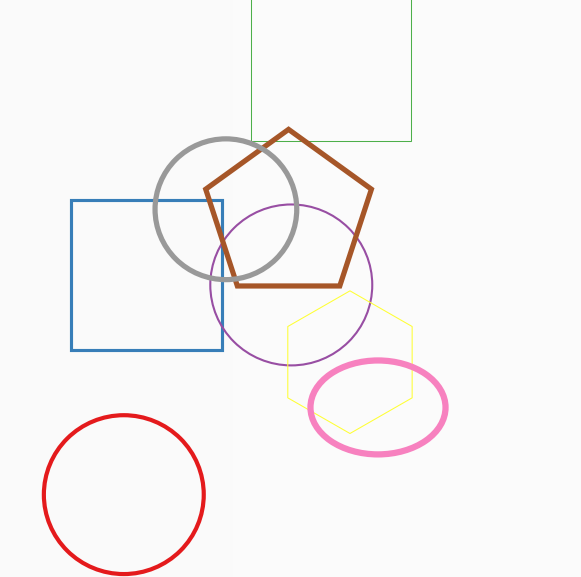[{"shape": "circle", "thickness": 2, "radius": 0.69, "center": [0.213, 0.143]}, {"shape": "square", "thickness": 1.5, "radius": 0.65, "center": [0.252, 0.524]}, {"shape": "square", "thickness": 0.5, "radius": 0.69, "center": [0.57, 0.893]}, {"shape": "circle", "thickness": 1, "radius": 0.7, "center": [0.501, 0.506]}, {"shape": "hexagon", "thickness": 0.5, "radius": 0.62, "center": [0.602, 0.372]}, {"shape": "pentagon", "thickness": 2.5, "radius": 0.75, "center": [0.496, 0.625]}, {"shape": "oval", "thickness": 3, "radius": 0.58, "center": [0.65, 0.294]}, {"shape": "circle", "thickness": 2.5, "radius": 0.61, "center": [0.389, 0.637]}]